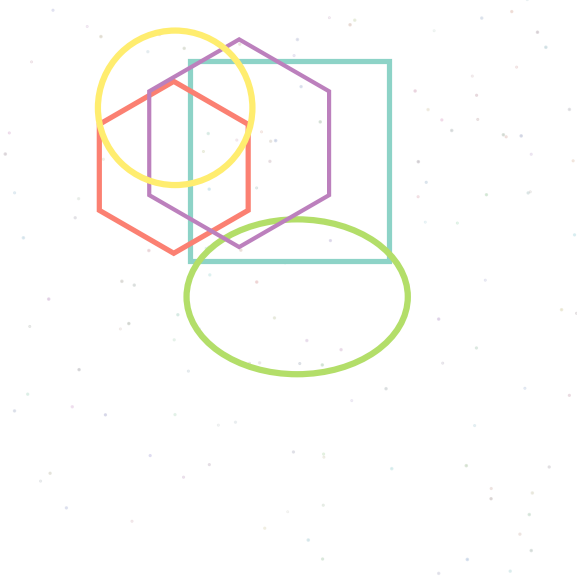[{"shape": "square", "thickness": 2.5, "radius": 0.86, "center": [0.501, 0.72]}, {"shape": "hexagon", "thickness": 2.5, "radius": 0.74, "center": [0.301, 0.709]}, {"shape": "oval", "thickness": 3, "radius": 0.96, "center": [0.515, 0.485]}, {"shape": "hexagon", "thickness": 2, "radius": 0.9, "center": [0.414, 0.751]}, {"shape": "circle", "thickness": 3, "radius": 0.67, "center": [0.303, 0.812]}]